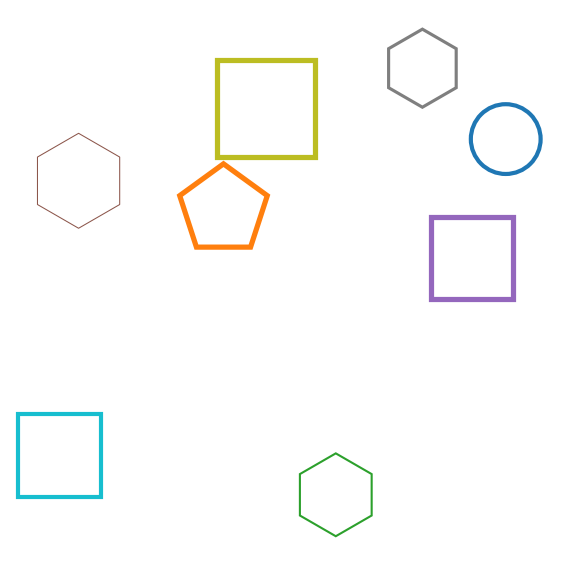[{"shape": "circle", "thickness": 2, "radius": 0.3, "center": [0.876, 0.758]}, {"shape": "pentagon", "thickness": 2.5, "radius": 0.4, "center": [0.387, 0.636]}, {"shape": "hexagon", "thickness": 1, "radius": 0.36, "center": [0.581, 0.142]}, {"shape": "square", "thickness": 2.5, "radius": 0.36, "center": [0.817, 0.552]}, {"shape": "hexagon", "thickness": 0.5, "radius": 0.41, "center": [0.136, 0.686]}, {"shape": "hexagon", "thickness": 1.5, "radius": 0.34, "center": [0.731, 0.881]}, {"shape": "square", "thickness": 2.5, "radius": 0.42, "center": [0.461, 0.812]}, {"shape": "square", "thickness": 2, "radius": 0.36, "center": [0.103, 0.211]}]